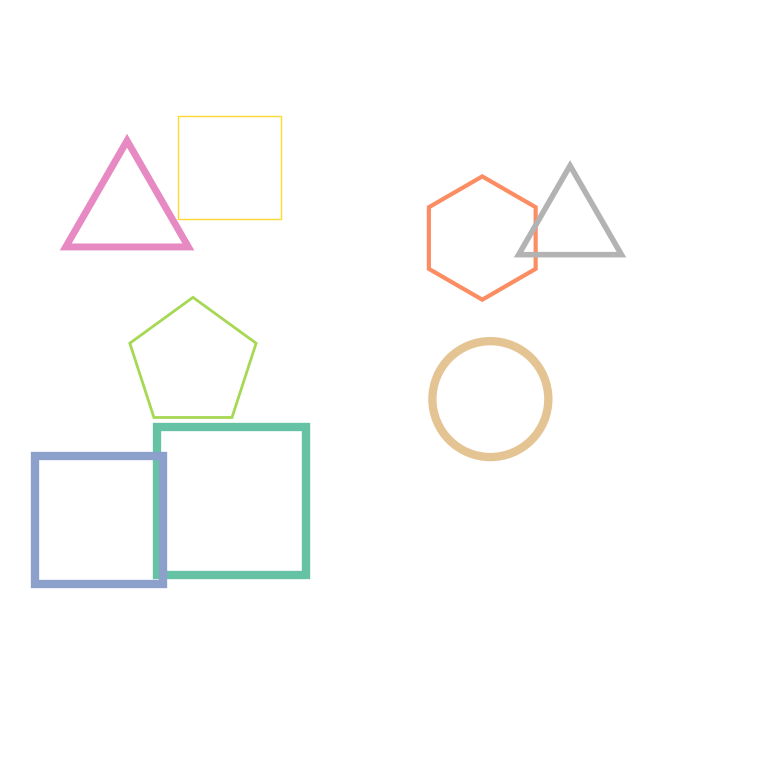[{"shape": "square", "thickness": 3, "radius": 0.48, "center": [0.301, 0.35]}, {"shape": "hexagon", "thickness": 1.5, "radius": 0.4, "center": [0.626, 0.691]}, {"shape": "square", "thickness": 3, "radius": 0.42, "center": [0.129, 0.325]}, {"shape": "triangle", "thickness": 2.5, "radius": 0.46, "center": [0.165, 0.725]}, {"shape": "pentagon", "thickness": 1, "radius": 0.43, "center": [0.251, 0.528]}, {"shape": "square", "thickness": 0.5, "radius": 0.34, "center": [0.298, 0.783]}, {"shape": "circle", "thickness": 3, "radius": 0.38, "center": [0.637, 0.482]}, {"shape": "triangle", "thickness": 2, "radius": 0.39, "center": [0.74, 0.708]}]